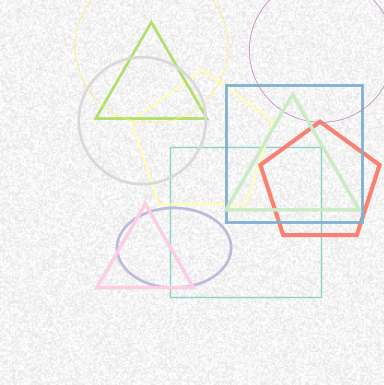[{"shape": "square", "thickness": 1, "radius": 0.98, "center": [0.637, 0.423]}, {"shape": "pentagon", "thickness": 1.5, "radius": 0.97, "center": [0.525, 0.626]}, {"shape": "oval", "thickness": 2, "radius": 0.74, "center": [0.452, 0.356]}, {"shape": "pentagon", "thickness": 3, "radius": 0.81, "center": [0.831, 0.521]}, {"shape": "square", "thickness": 2, "radius": 0.89, "center": [0.764, 0.601]}, {"shape": "triangle", "thickness": 2, "radius": 0.83, "center": [0.393, 0.775]}, {"shape": "triangle", "thickness": 2.5, "radius": 0.72, "center": [0.377, 0.326]}, {"shape": "circle", "thickness": 2, "radius": 0.82, "center": [0.37, 0.687]}, {"shape": "circle", "thickness": 0.5, "radius": 0.94, "center": [0.835, 0.87]}, {"shape": "triangle", "thickness": 2.5, "radius": 1.0, "center": [0.76, 0.555]}, {"shape": "circle", "thickness": 0.5, "radius": 0.99, "center": [0.394, 0.879]}]